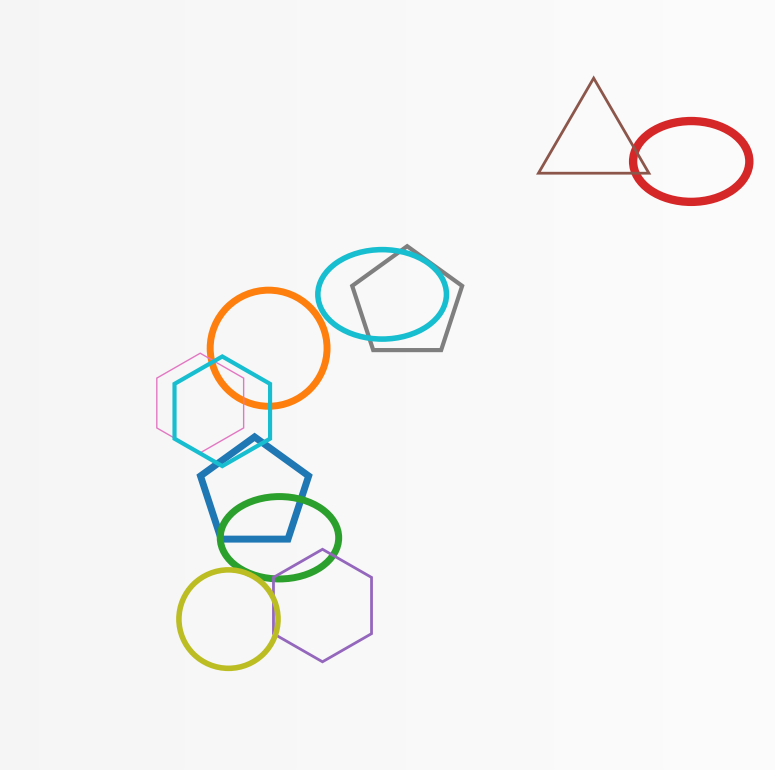[{"shape": "pentagon", "thickness": 2.5, "radius": 0.37, "center": [0.328, 0.359]}, {"shape": "circle", "thickness": 2.5, "radius": 0.38, "center": [0.347, 0.548]}, {"shape": "oval", "thickness": 2.5, "radius": 0.38, "center": [0.361, 0.302]}, {"shape": "oval", "thickness": 3, "radius": 0.37, "center": [0.892, 0.79]}, {"shape": "hexagon", "thickness": 1, "radius": 0.37, "center": [0.416, 0.214]}, {"shape": "triangle", "thickness": 1, "radius": 0.41, "center": [0.766, 0.816]}, {"shape": "hexagon", "thickness": 0.5, "radius": 0.32, "center": [0.258, 0.477]}, {"shape": "pentagon", "thickness": 1.5, "radius": 0.37, "center": [0.525, 0.606]}, {"shape": "circle", "thickness": 2, "radius": 0.32, "center": [0.295, 0.196]}, {"shape": "oval", "thickness": 2, "radius": 0.41, "center": [0.493, 0.618]}, {"shape": "hexagon", "thickness": 1.5, "radius": 0.36, "center": [0.287, 0.466]}]